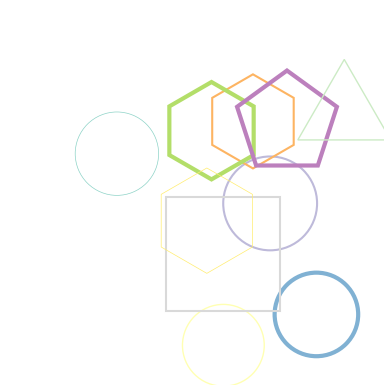[{"shape": "circle", "thickness": 0.5, "radius": 0.54, "center": [0.304, 0.601]}, {"shape": "circle", "thickness": 1, "radius": 0.53, "center": [0.58, 0.103]}, {"shape": "circle", "thickness": 1.5, "radius": 0.61, "center": [0.702, 0.472]}, {"shape": "circle", "thickness": 3, "radius": 0.54, "center": [0.822, 0.183]}, {"shape": "hexagon", "thickness": 1.5, "radius": 0.61, "center": [0.657, 0.685]}, {"shape": "hexagon", "thickness": 3, "radius": 0.63, "center": [0.549, 0.66]}, {"shape": "square", "thickness": 1.5, "radius": 0.74, "center": [0.579, 0.34]}, {"shape": "pentagon", "thickness": 3, "radius": 0.68, "center": [0.745, 0.68]}, {"shape": "triangle", "thickness": 1, "radius": 0.7, "center": [0.894, 0.706]}, {"shape": "hexagon", "thickness": 0.5, "radius": 0.68, "center": [0.537, 0.427]}]